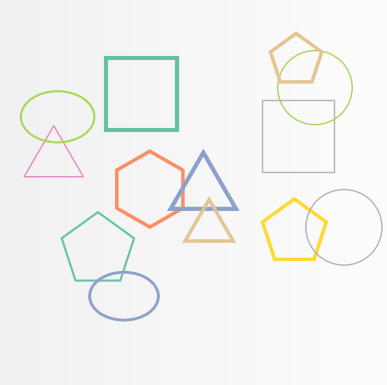[{"shape": "square", "thickness": 3, "radius": 0.46, "center": [0.365, 0.756]}, {"shape": "pentagon", "thickness": 1.5, "radius": 0.49, "center": [0.253, 0.351]}, {"shape": "hexagon", "thickness": 2.5, "radius": 0.49, "center": [0.387, 0.509]}, {"shape": "oval", "thickness": 2, "radius": 0.44, "center": [0.32, 0.231]}, {"shape": "triangle", "thickness": 3, "radius": 0.49, "center": [0.525, 0.506]}, {"shape": "triangle", "thickness": 1, "radius": 0.44, "center": [0.139, 0.585]}, {"shape": "circle", "thickness": 1, "radius": 0.48, "center": [0.813, 0.772]}, {"shape": "oval", "thickness": 1.5, "radius": 0.47, "center": [0.149, 0.697]}, {"shape": "pentagon", "thickness": 2.5, "radius": 0.43, "center": [0.76, 0.397]}, {"shape": "triangle", "thickness": 2.5, "radius": 0.36, "center": [0.54, 0.41]}, {"shape": "pentagon", "thickness": 2.5, "radius": 0.35, "center": [0.764, 0.844]}, {"shape": "circle", "thickness": 1, "radius": 0.49, "center": [0.888, 0.41]}, {"shape": "square", "thickness": 1, "radius": 0.47, "center": [0.77, 0.647]}]